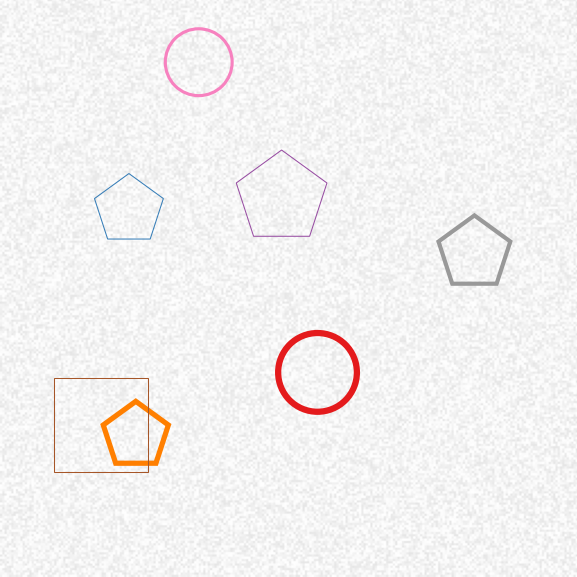[{"shape": "circle", "thickness": 3, "radius": 0.34, "center": [0.55, 0.354]}, {"shape": "pentagon", "thickness": 0.5, "radius": 0.31, "center": [0.223, 0.636]}, {"shape": "pentagon", "thickness": 0.5, "radius": 0.41, "center": [0.488, 0.657]}, {"shape": "pentagon", "thickness": 2.5, "radius": 0.3, "center": [0.235, 0.245]}, {"shape": "square", "thickness": 0.5, "radius": 0.41, "center": [0.175, 0.263]}, {"shape": "circle", "thickness": 1.5, "radius": 0.29, "center": [0.344, 0.891]}, {"shape": "pentagon", "thickness": 2, "radius": 0.33, "center": [0.822, 0.561]}]